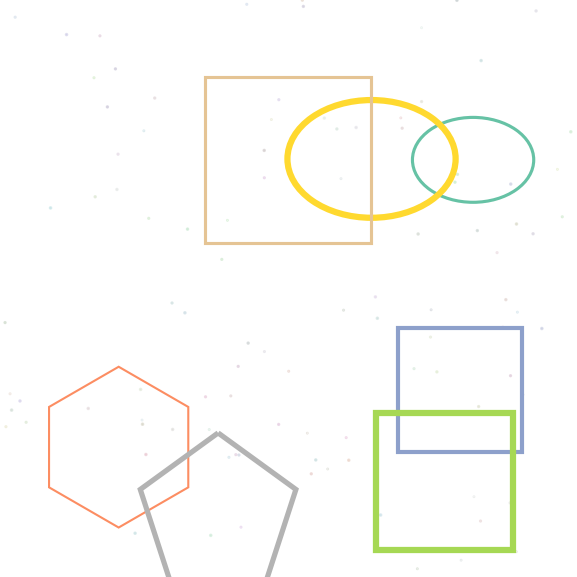[{"shape": "oval", "thickness": 1.5, "radius": 0.53, "center": [0.819, 0.722]}, {"shape": "hexagon", "thickness": 1, "radius": 0.7, "center": [0.205, 0.225]}, {"shape": "square", "thickness": 2, "radius": 0.53, "center": [0.797, 0.324]}, {"shape": "square", "thickness": 3, "radius": 0.59, "center": [0.77, 0.166]}, {"shape": "oval", "thickness": 3, "radius": 0.73, "center": [0.643, 0.724]}, {"shape": "square", "thickness": 1.5, "radius": 0.72, "center": [0.498, 0.722]}, {"shape": "pentagon", "thickness": 2.5, "radius": 0.71, "center": [0.378, 0.108]}]